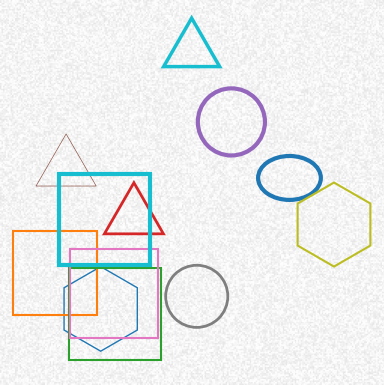[{"shape": "oval", "thickness": 3, "radius": 0.41, "center": [0.752, 0.538]}, {"shape": "hexagon", "thickness": 1, "radius": 0.55, "center": [0.262, 0.198]}, {"shape": "square", "thickness": 1.5, "radius": 0.55, "center": [0.143, 0.292]}, {"shape": "square", "thickness": 1.5, "radius": 0.6, "center": [0.298, 0.184]}, {"shape": "triangle", "thickness": 2, "radius": 0.44, "center": [0.348, 0.437]}, {"shape": "circle", "thickness": 3, "radius": 0.44, "center": [0.601, 0.683]}, {"shape": "triangle", "thickness": 0.5, "radius": 0.45, "center": [0.172, 0.562]}, {"shape": "square", "thickness": 1.5, "radius": 0.58, "center": [0.296, 0.237]}, {"shape": "circle", "thickness": 2, "radius": 0.4, "center": [0.511, 0.23]}, {"shape": "hexagon", "thickness": 1.5, "radius": 0.55, "center": [0.868, 0.417]}, {"shape": "square", "thickness": 3, "radius": 0.59, "center": [0.27, 0.43]}, {"shape": "triangle", "thickness": 2.5, "radius": 0.42, "center": [0.498, 0.869]}]